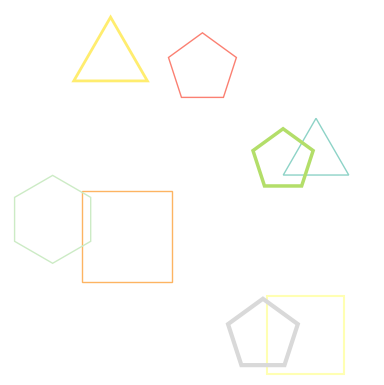[{"shape": "triangle", "thickness": 1, "radius": 0.49, "center": [0.821, 0.594]}, {"shape": "square", "thickness": 1.5, "radius": 0.5, "center": [0.794, 0.13]}, {"shape": "pentagon", "thickness": 1, "radius": 0.46, "center": [0.526, 0.822]}, {"shape": "square", "thickness": 1, "radius": 0.59, "center": [0.33, 0.386]}, {"shape": "pentagon", "thickness": 2.5, "radius": 0.41, "center": [0.735, 0.583]}, {"shape": "pentagon", "thickness": 3, "radius": 0.48, "center": [0.683, 0.129]}, {"shape": "hexagon", "thickness": 1, "radius": 0.57, "center": [0.137, 0.43]}, {"shape": "triangle", "thickness": 2, "radius": 0.55, "center": [0.287, 0.845]}]